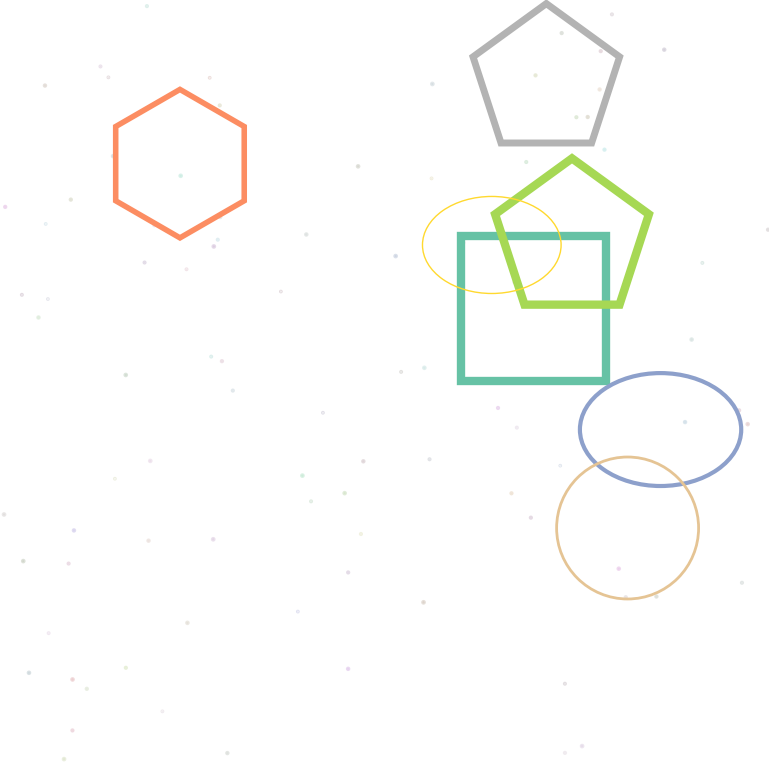[{"shape": "square", "thickness": 3, "radius": 0.47, "center": [0.693, 0.599]}, {"shape": "hexagon", "thickness": 2, "radius": 0.48, "center": [0.234, 0.787]}, {"shape": "oval", "thickness": 1.5, "radius": 0.52, "center": [0.858, 0.442]}, {"shape": "pentagon", "thickness": 3, "radius": 0.53, "center": [0.743, 0.689]}, {"shape": "oval", "thickness": 0.5, "radius": 0.45, "center": [0.639, 0.682]}, {"shape": "circle", "thickness": 1, "radius": 0.46, "center": [0.815, 0.314]}, {"shape": "pentagon", "thickness": 2.5, "radius": 0.5, "center": [0.709, 0.895]}]